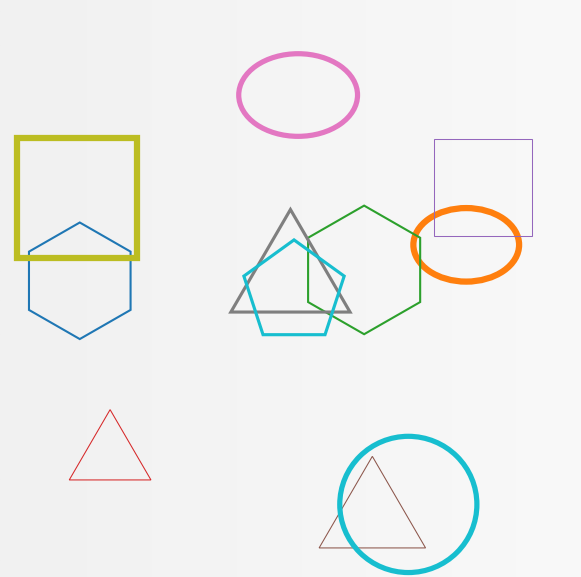[{"shape": "hexagon", "thickness": 1, "radius": 0.5, "center": [0.137, 0.513]}, {"shape": "oval", "thickness": 3, "radius": 0.45, "center": [0.802, 0.575]}, {"shape": "hexagon", "thickness": 1, "radius": 0.56, "center": [0.626, 0.532]}, {"shape": "triangle", "thickness": 0.5, "radius": 0.41, "center": [0.189, 0.209]}, {"shape": "square", "thickness": 0.5, "radius": 0.42, "center": [0.831, 0.675]}, {"shape": "triangle", "thickness": 0.5, "radius": 0.53, "center": [0.641, 0.103]}, {"shape": "oval", "thickness": 2.5, "radius": 0.51, "center": [0.513, 0.835]}, {"shape": "triangle", "thickness": 1.5, "radius": 0.59, "center": [0.5, 0.518]}, {"shape": "square", "thickness": 3, "radius": 0.52, "center": [0.133, 0.657]}, {"shape": "circle", "thickness": 2.5, "radius": 0.59, "center": [0.703, 0.126]}, {"shape": "pentagon", "thickness": 1.5, "radius": 0.45, "center": [0.506, 0.493]}]